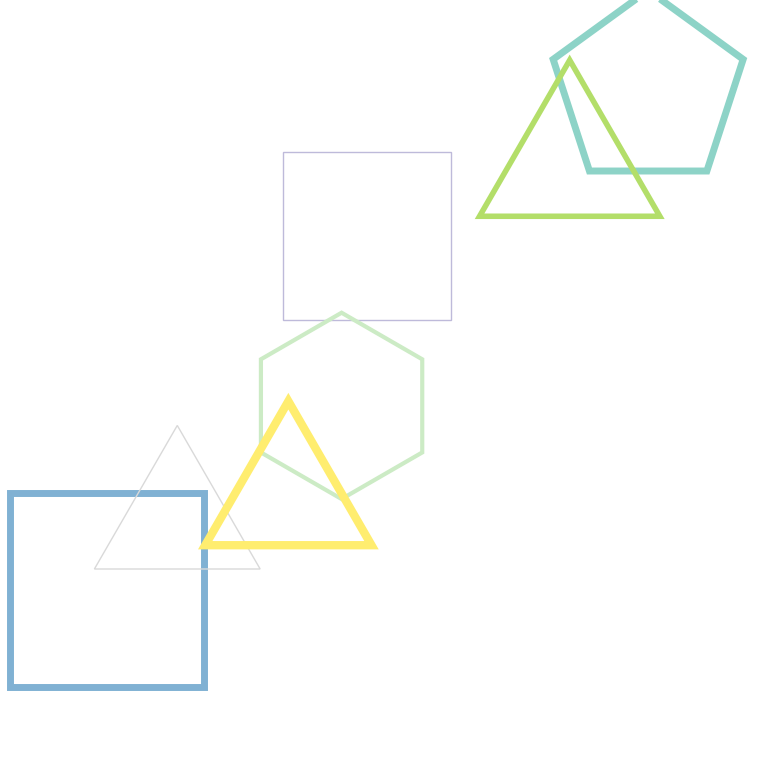[{"shape": "pentagon", "thickness": 2.5, "radius": 0.65, "center": [0.842, 0.883]}, {"shape": "square", "thickness": 0.5, "radius": 0.55, "center": [0.477, 0.693]}, {"shape": "square", "thickness": 2.5, "radius": 0.63, "center": [0.139, 0.234]}, {"shape": "triangle", "thickness": 2, "radius": 0.68, "center": [0.74, 0.787]}, {"shape": "triangle", "thickness": 0.5, "radius": 0.62, "center": [0.23, 0.323]}, {"shape": "hexagon", "thickness": 1.5, "radius": 0.6, "center": [0.444, 0.473]}, {"shape": "triangle", "thickness": 3, "radius": 0.62, "center": [0.374, 0.354]}]